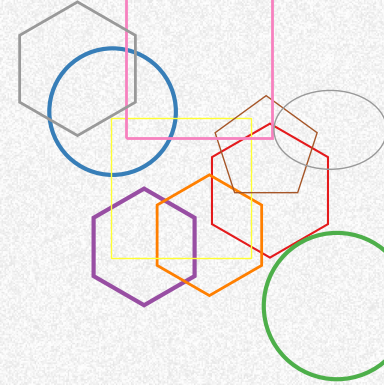[{"shape": "hexagon", "thickness": 1.5, "radius": 0.87, "center": [0.701, 0.505]}, {"shape": "circle", "thickness": 3, "radius": 0.82, "center": [0.292, 0.71]}, {"shape": "circle", "thickness": 3, "radius": 0.95, "center": [0.875, 0.205]}, {"shape": "hexagon", "thickness": 3, "radius": 0.76, "center": [0.374, 0.359]}, {"shape": "hexagon", "thickness": 2, "radius": 0.78, "center": [0.544, 0.389]}, {"shape": "square", "thickness": 1, "radius": 0.91, "center": [0.47, 0.512]}, {"shape": "pentagon", "thickness": 1, "radius": 0.7, "center": [0.691, 0.612]}, {"shape": "square", "thickness": 2, "radius": 0.95, "center": [0.516, 0.831]}, {"shape": "oval", "thickness": 1, "radius": 0.73, "center": [0.858, 0.663]}, {"shape": "hexagon", "thickness": 2, "radius": 0.87, "center": [0.201, 0.821]}]